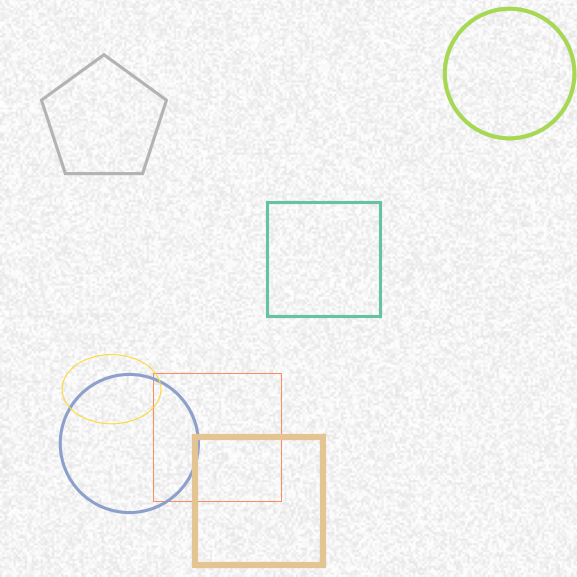[{"shape": "square", "thickness": 1.5, "radius": 0.49, "center": [0.56, 0.551]}, {"shape": "square", "thickness": 0.5, "radius": 0.55, "center": [0.377, 0.243]}, {"shape": "circle", "thickness": 1.5, "radius": 0.6, "center": [0.224, 0.231]}, {"shape": "circle", "thickness": 2, "radius": 0.56, "center": [0.882, 0.872]}, {"shape": "oval", "thickness": 0.5, "radius": 0.43, "center": [0.193, 0.325]}, {"shape": "square", "thickness": 3, "radius": 0.55, "center": [0.448, 0.132]}, {"shape": "pentagon", "thickness": 1.5, "radius": 0.57, "center": [0.18, 0.791]}]